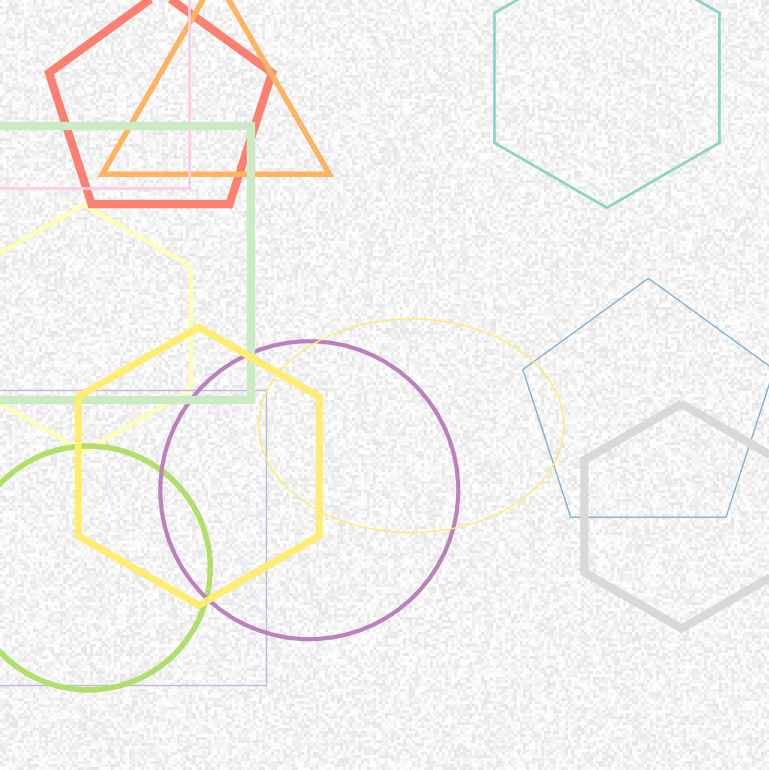[{"shape": "hexagon", "thickness": 1, "radius": 0.84, "center": [0.788, 0.899]}, {"shape": "hexagon", "thickness": 1.5, "radius": 0.8, "center": [0.109, 0.574]}, {"shape": "square", "thickness": 0.5, "radius": 0.96, "center": [0.155, 0.302]}, {"shape": "pentagon", "thickness": 3, "radius": 0.76, "center": [0.209, 0.858]}, {"shape": "pentagon", "thickness": 0.5, "radius": 0.86, "center": [0.842, 0.467]}, {"shape": "triangle", "thickness": 2, "radius": 0.85, "center": [0.28, 0.859]}, {"shape": "circle", "thickness": 2, "radius": 0.79, "center": [0.115, 0.262]}, {"shape": "square", "thickness": 1, "radius": 0.71, "center": [0.103, 0.898]}, {"shape": "hexagon", "thickness": 3, "radius": 0.73, "center": [0.885, 0.33]}, {"shape": "circle", "thickness": 1.5, "radius": 0.97, "center": [0.402, 0.363]}, {"shape": "square", "thickness": 3, "radius": 0.89, "center": [0.149, 0.658]}, {"shape": "hexagon", "thickness": 2.5, "radius": 0.9, "center": [0.258, 0.394]}, {"shape": "oval", "thickness": 0.5, "radius": 0.99, "center": [0.534, 0.447]}]